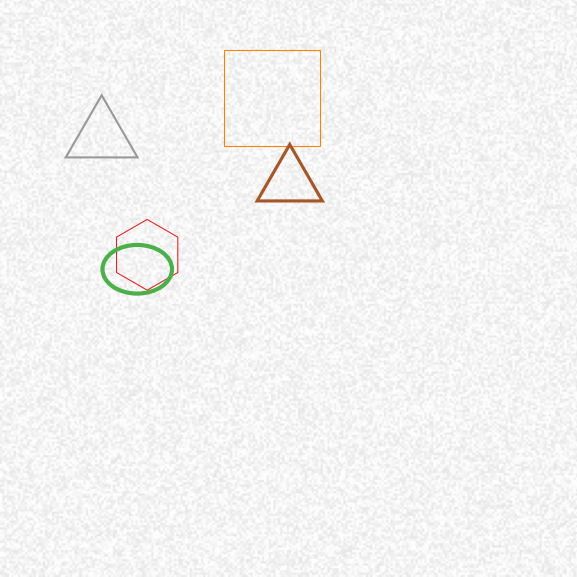[{"shape": "hexagon", "thickness": 0.5, "radius": 0.31, "center": [0.255, 0.558]}, {"shape": "oval", "thickness": 2, "radius": 0.3, "center": [0.238, 0.533]}, {"shape": "square", "thickness": 0.5, "radius": 0.42, "center": [0.471, 0.829]}, {"shape": "triangle", "thickness": 1.5, "radius": 0.33, "center": [0.502, 0.684]}, {"shape": "triangle", "thickness": 1, "radius": 0.36, "center": [0.176, 0.762]}]